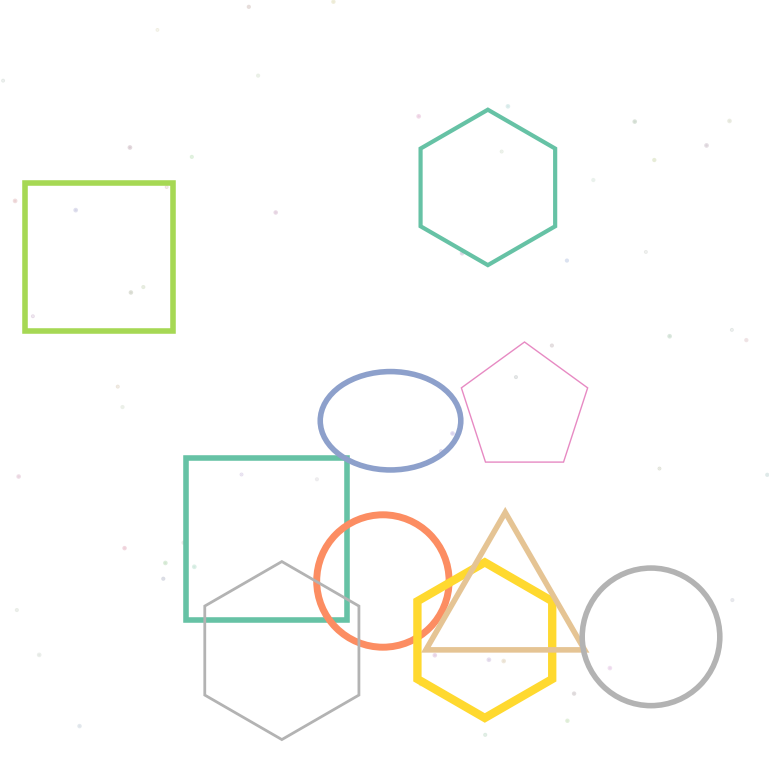[{"shape": "square", "thickness": 2, "radius": 0.53, "center": [0.346, 0.3]}, {"shape": "hexagon", "thickness": 1.5, "radius": 0.5, "center": [0.634, 0.757]}, {"shape": "circle", "thickness": 2.5, "radius": 0.43, "center": [0.497, 0.245]}, {"shape": "oval", "thickness": 2, "radius": 0.46, "center": [0.507, 0.454]}, {"shape": "pentagon", "thickness": 0.5, "radius": 0.43, "center": [0.681, 0.47]}, {"shape": "square", "thickness": 2, "radius": 0.48, "center": [0.129, 0.666]}, {"shape": "hexagon", "thickness": 3, "radius": 0.51, "center": [0.63, 0.169]}, {"shape": "triangle", "thickness": 2, "radius": 0.59, "center": [0.656, 0.216]}, {"shape": "circle", "thickness": 2, "radius": 0.45, "center": [0.845, 0.173]}, {"shape": "hexagon", "thickness": 1, "radius": 0.58, "center": [0.366, 0.155]}]